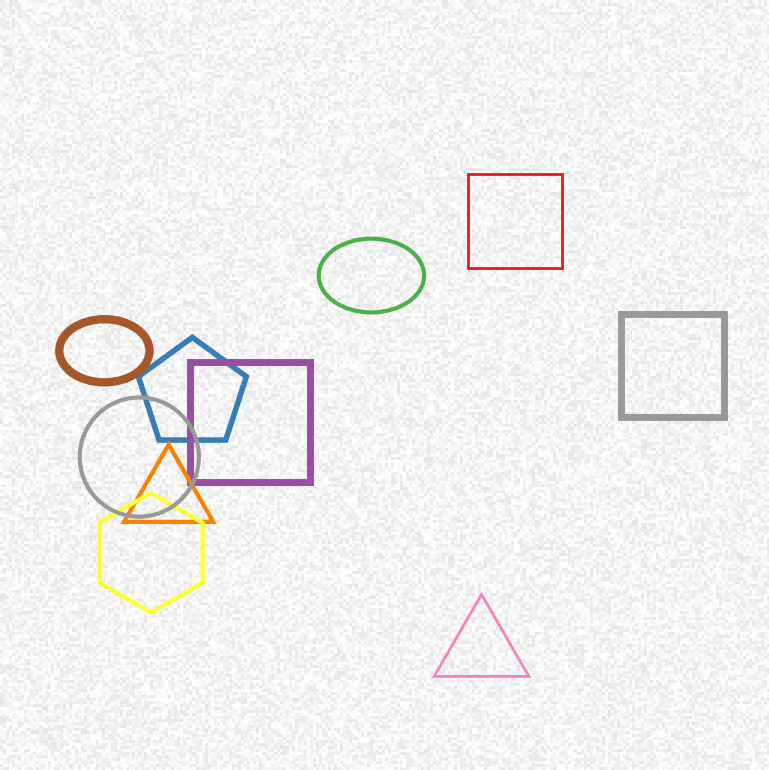[{"shape": "square", "thickness": 1, "radius": 0.31, "center": [0.669, 0.713]}, {"shape": "pentagon", "thickness": 2, "radius": 0.37, "center": [0.25, 0.488]}, {"shape": "oval", "thickness": 1.5, "radius": 0.34, "center": [0.482, 0.642]}, {"shape": "square", "thickness": 2.5, "radius": 0.39, "center": [0.324, 0.453]}, {"shape": "triangle", "thickness": 1.5, "radius": 0.33, "center": [0.219, 0.356]}, {"shape": "hexagon", "thickness": 1.5, "radius": 0.39, "center": [0.196, 0.282]}, {"shape": "oval", "thickness": 3, "radius": 0.29, "center": [0.136, 0.544]}, {"shape": "triangle", "thickness": 1, "radius": 0.35, "center": [0.625, 0.157]}, {"shape": "square", "thickness": 2.5, "radius": 0.33, "center": [0.873, 0.526]}, {"shape": "circle", "thickness": 1.5, "radius": 0.39, "center": [0.181, 0.406]}]